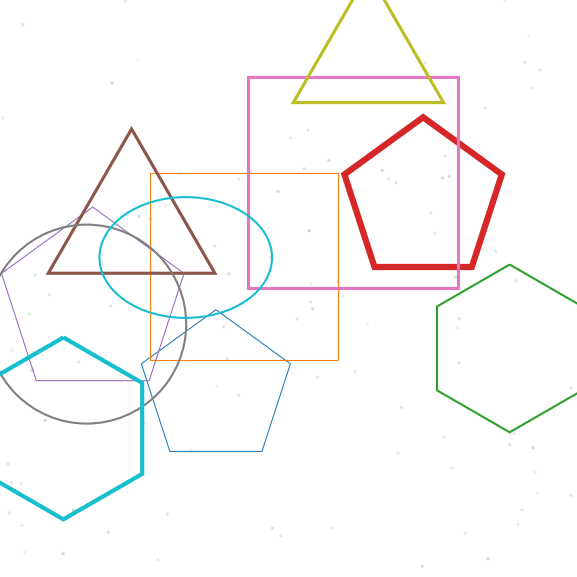[{"shape": "pentagon", "thickness": 0.5, "radius": 0.68, "center": [0.374, 0.327]}, {"shape": "square", "thickness": 0.5, "radius": 0.81, "center": [0.423, 0.538]}, {"shape": "hexagon", "thickness": 1, "radius": 0.73, "center": [0.883, 0.396]}, {"shape": "pentagon", "thickness": 3, "radius": 0.72, "center": [0.733, 0.653]}, {"shape": "pentagon", "thickness": 0.5, "radius": 0.83, "center": [0.161, 0.474]}, {"shape": "triangle", "thickness": 1.5, "radius": 0.83, "center": [0.228, 0.609]}, {"shape": "square", "thickness": 1.5, "radius": 0.91, "center": [0.611, 0.683]}, {"shape": "circle", "thickness": 1, "radius": 0.86, "center": [0.15, 0.438]}, {"shape": "triangle", "thickness": 1.5, "radius": 0.75, "center": [0.638, 0.897]}, {"shape": "hexagon", "thickness": 2, "radius": 0.79, "center": [0.11, 0.257]}, {"shape": "oval", "thickness": 1, "radius": 0.75, "center": [0.322, 0.553]}]